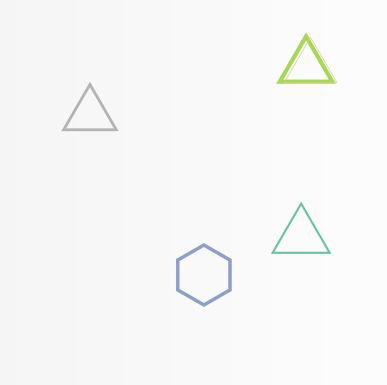[{"shape": "triangle", "thickness": 1.5, "radius": 0.43, "center": [0.777, 0.386]}, {"shape": "hexagon", "thickness": 2.5, "radius": 0.39, "center": [0.526, 0.286]}, {"shape": "triangle", "thickness": 3, "radius": 0.39, "center": [0.79, 0.827]}, {"shape": "triangle", "thickness": 0.5, "radius": 0.39, "center": [0.801, 0.825]}, {"shape": "triangle", "thickness": 2, "radius": 0.39, "center": [0.232, 0.702]}]